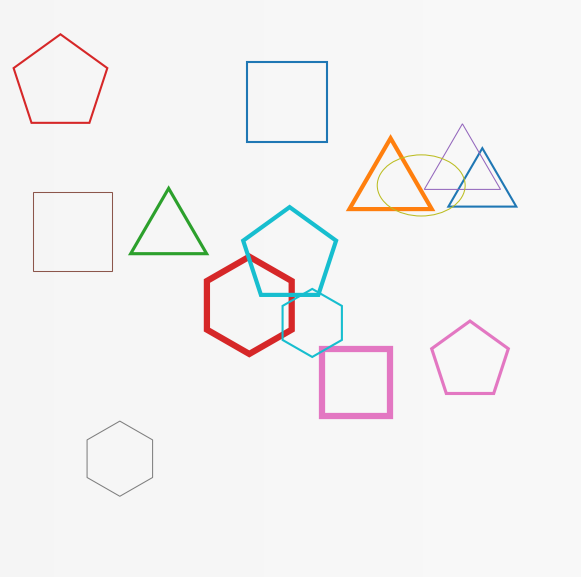[{"shape": "triangle", "thickness": 1, "radius": 0.34, "center": [0.83, 0.675]}, {"shape": "square", "thickness": 1, "radius": 0.34, "center": [0.494, 0.823]}, {"shape": "triangle", "thickness": 2, "radius": 0.41, "center": [0.672, 0.678]}, {"shape": "triangle", "thickness": 1.5, "radius": 0.38, "center": [0.29, 0.598]}, {"shape": "pentagon", "thickness": 1, "radius": 0.42, "center": [0.104, 0.855]}, {"shape": "hexagon", "thickness": 3, "radius": 0.42, "center": [0.429, 0.47]}, {"shape": "triangle", "thickness": 0.5, "radius": 0.38, "center": [0.796, 0.709]}, {"shape": "square", "thickness": 0.5, "radius": 0.34, "center": [0.124, 0.598]}, {"shape": "square", "thickness": 3, "radius": 0.29, "center": [0.613, 0.337]}, {"shape": "pentagon", "thickness": 1.5, "radius": 0.35, "center": [0.809, 0.374]}, {"shape": "hexagon", "thickness": 0.5, "radius": 0.33, "center": [0.206, 0.205]}, {"shape": "oval", "thickness": 0.5, "radius": 0.38, "center": [0.725, 0.678]}, {"shape": "hexagon", "thickness": 1, "radius": 0.29, "center": [0.537, 0.44]}, {"shape": "pentagon", "thickness": 2, "radius": 0.42, "center": [0.498, 0.556]}]